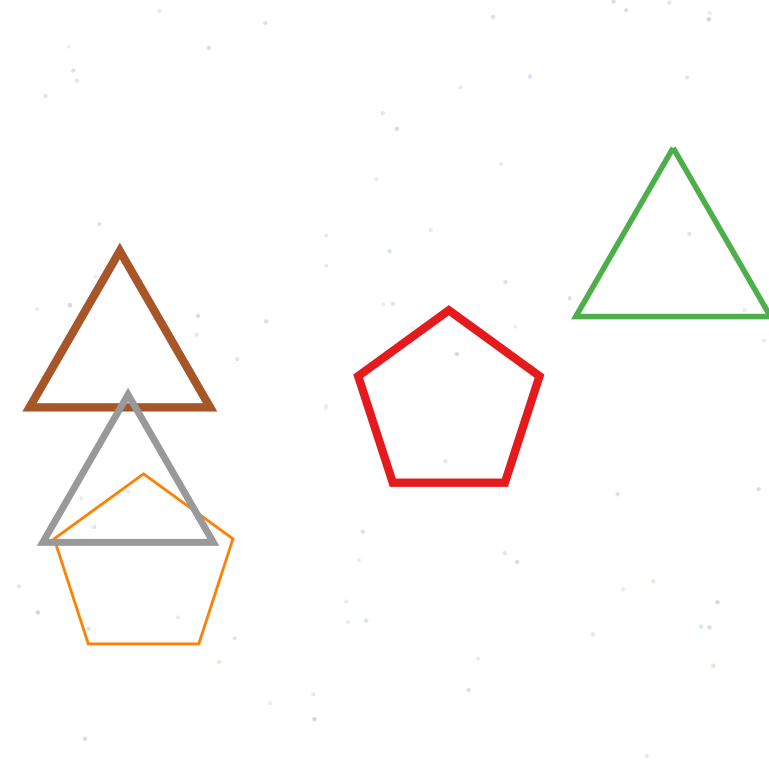[{"shape": "pentagon", "thickness": 3, "radius": 0.62, "center": [0.583, 0.473]}, {"shape": "triangle", "thickness": 2, "radius": 0.73, "center": [0.874, 0.662]}, {"shape": "pentagon", "thickness": 1, "radius": 0.61, "center": [0.186, 0.263]}, {"shape": "triangle", "thickness": 3, "radius": 0.68, "center": [0.156, 0.539]}, {"shape": "triangle", "thickness": 2.5, "radius": 0.64, "center": [0.166, 0.36]}]